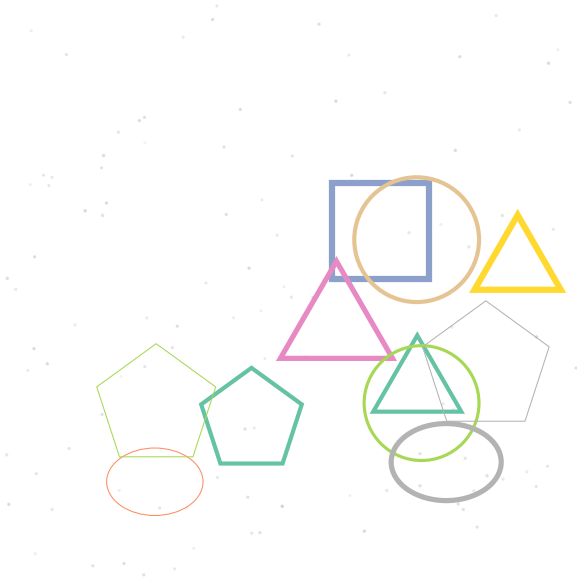[{"shape": "pentagon", "thickness": 2, "radius": 0.46, "center": [0.435, 0.271]}, {"shape": "triangle", "thickness": 2, "radius": 0.44, "center": [0.723, 0.33]}, {"shape": "oval", "thickness": 0.5, "radius": 0.42, "center": [0.268, 0.165]}, {"shape": "square", "thickness": 3, "radius": 0.42, "center": [0.659, 0.599]}, {"shape": "triangle", "thickness": 2.5, "radius": 0.56, "center": [0.583, 0.435]}, {"shape": "pentagon", "thickness": 0.5, "radius": 0.54, "center": [0.27, 0.296]}, {"shape": "circle", "thickness": 1.5, "radius": 0.5, "center": [0.73, 0.301]}, {"shape": "triangle", "thickness": 3, "radius": 0.43, "center": [0.896, 0.54]}, {"shape": "circle", "thickness": 2, "radius": 0.54, "center": [0.721, 0.584]}, {"shape": "oval", "thickness": 2.5, "radius": 0.48, "center": [0.773, 0.199]}, {"shape": "pentagon", "thickness": 0.5, "radius": 0.58, "center": [0.841, 0.363]}]